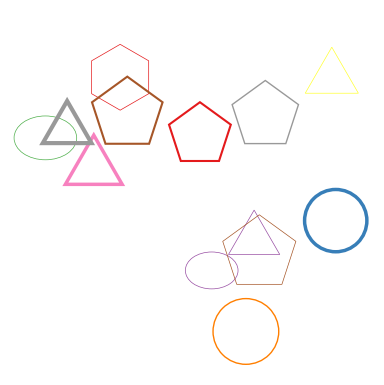[{"shape": "hexagon", "thickness": 0.5, "radius": 0.43, "center": [0.312, 0.799]}, {"shape": "pentagon", "thickness": 1.5, "radius": 0.42, "center": [0.519, 0.65]}, {"shape": "circle", "thickness": 2.5, "radius": 0.4, "center": [0.872, 0.427]}, {"shape": "oval", "thickness": 0.5, "radius": 0.41, "center": [0.118, 0.642]}, {"shape": "oval", "thickness": 0.5, "radius": 0.34, "center": [0.55, 0.298]}, {"shape": "triangle", "thickness": 0.5, "radius": 0.38, "center": [0.66, 0.377]}, {"shape": "circle", "thickness": 1, "radius": 0.43, "center": [0.639, 0.139]}, {"shape": "triangle", "thickness": 0.5, "radius": 0.4, "center": [0.862, 0.798]}, {"shape": "pentagon", "thickness": 0.5, "radius": 0.5, "center": [0.674, 0.342]}, {"shape": "pentagon", "thickness": 1.5, "radius": 0.48, "center": [0.331, 0.705]}, {"shape": "triangle", "thickness": 2.5, "radius": 0.43, "center": [0.244, 0.564]}, {"shape": "pentagon", "thickness": 1, "radius": 0.45, "center": [0.689, 0.7]}, {"shape": "triangle", "thickness": 3, "radius": 0.36, "center": [0.174, 0.665]}]